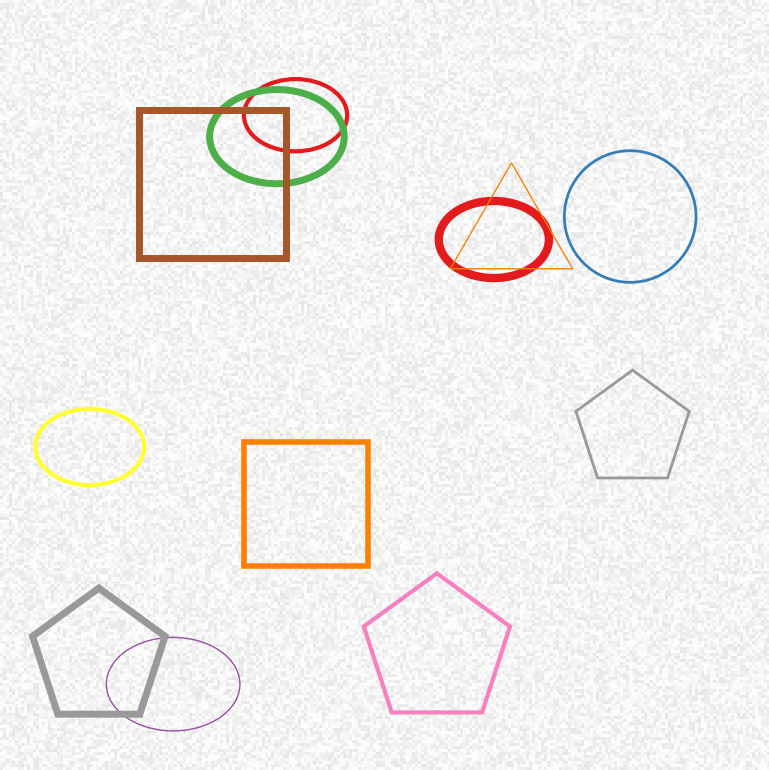[{"shape": "oval", "thickness": 1.5, "radius": 0.34, "center": [0.384, 0.85]}, {"shape": "oval", "thickness": 3, "radius": 0.36, "center": [0.641, 0.689]}, {"shape": "circle", "thickness": 1, "radius": 0.43, "center": [0.818, 0.719]}, {"shape": "oval", "thickness": 2.5, "radius": 0.44, "center": [0.36, 0.823]}, {"shape": "oval", "thickness": 0.5, "radius": 0.43, "center": [0.225, 0.111]}, {"shape": "square", "thickness": 2, "radius": 0.4, "center": [0.397, 0.345]}, {"shape": "triangle", "thickness": 0.5, "radius": 0.46, "center": [0.664, 0.697]}, {"shape": "oval", "thickness": 1.5, "radius": 0.35, "center": [0.117, 0.42]}, {"shape": "square", "thickness": 2.5, "radius": 0.48, "center": [0.276, 0.761]}, {"shape": "pentagon", "thickness": 1.5, "radius": 0.5, "center": [0.567, 0.156]}, {"shape": "pentagon", "thickness": 2.5, "radius": 0.45, "center": [0.128, 0.146]}, {"shape": "pentagon", "thickness": 1, "radius": 0.39, "center": [0.822, 0.442]}]